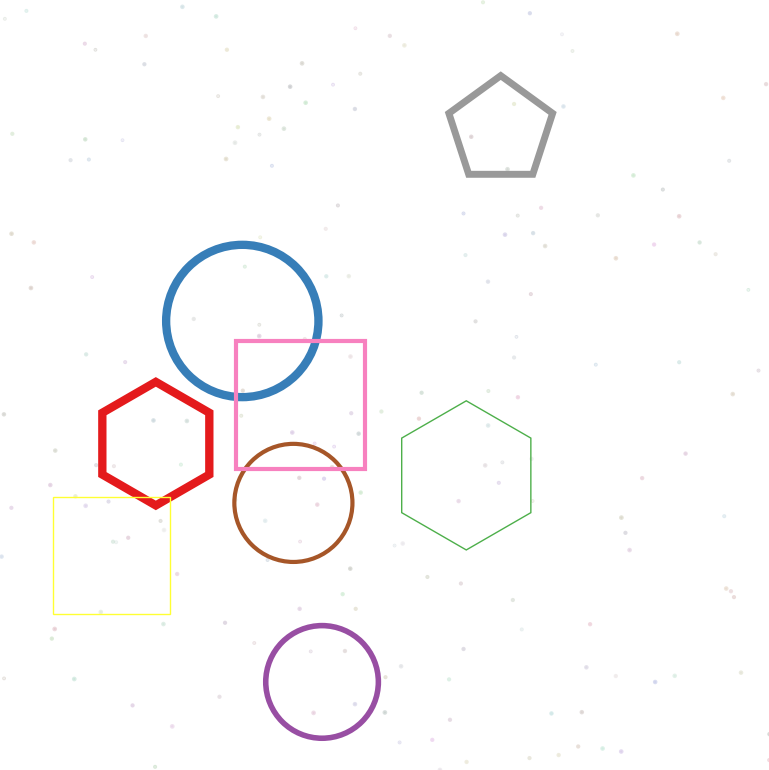[{"shape": "hexagon", "thickness": 3, "radius": 0.4, "center": [0.202, 0.424]}, {"shape": "circle", "thickness": 3, "radius": 0.49, "center": [0.315, 0.583]}, {"shape": "hexagon", "thickness": 0.5, "radius": 0.48, "center": [0.606, 0.383]}, {"shape": "circle", "thickness": 2, "radius": 0.37, "center": [0.418, 0.114]}, {"shape": "square", "thickness": 0.5, "radius": 0.38, "center": [0.145, 0.279]}, {"shape": "circle", "thickness": 1.5, "radius": 0.38, "center": [0.381, 0.347]}, {"shape": "square", "thickness": 1.5, "radius": 0.42, "center": [0.39, 0.474]}, {"shape": "pentagon", "thickness": 2.5, "radius": 0.35, "center": [0.65, 0.831]}]